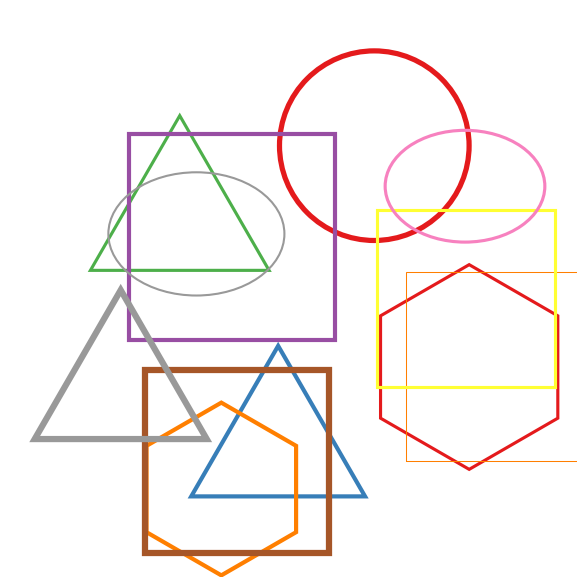[{"shape": "circle", "thickness": 2.5, "radius": 0.82, "center": [0.648, 0.747]}, {"shape": "hexagon", "thickness": 1.5, "radius": 0.89, "center": [0.812, 0.364]}, {"shape": "triangle", "thickness": 2, "radius": 0.87, "center": [0.482, 0.226]}, {"shape": "triangle", "thickness": 1.5, "radius": 0.89, "center": [0.311, 0.62]}, {"shape": "square", "thickness": 2, "radius": 0.89, "center": [0.402, 0.588]}, {"shape": "square", "thickness": 0.5, "radius": 0.82, "center": [0.866, 0.364]}, {"shape": "hexagon", "thickness": 2, "radius": 0.75, "center": [0.383, 0.152]}, {"shape": "square", "thickness": 1.5, "radius": 0.77, "center": [0.807, 0.482]}, {"shape": "square", "thickness": 3, "radius": 0.79, "center": [0.41, 0.2]}, {"shape": "oval", "thickness": 1.5, "radius": 0.69, "center": [0.805, 0.677]}, {"shape": "triangle", "thickness": 3, "radius": 0.86, "center": [0.209, 0.325]}, {"shape": "oval", "thickness": 1, "radius": 0.76, "center": [0.34, 0.594]}]